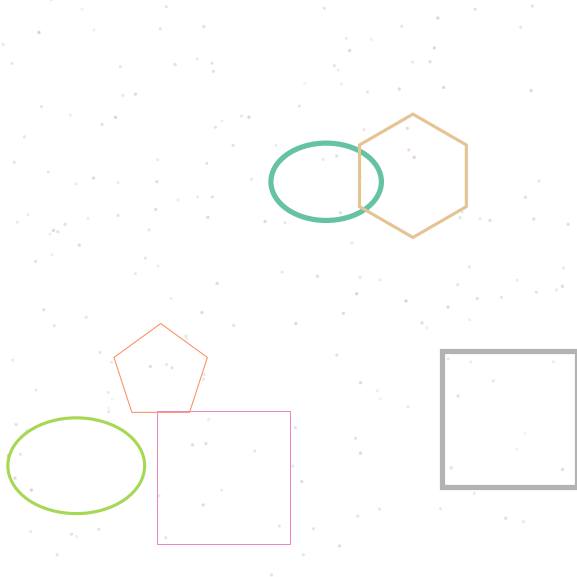[{"shape": "oval", "thickness": 2.5, "radius": 0.48, "center": [0.565, 0.684]}, {"shape": "pentagon", "thickness": 0.5, "radius": 0.43, "center": [0.278, 0.354]}, {"shape": "square", "thickness": 0.5, "radius": 0.58, "center": [0.388, 0.172]}, {"shape": "oval", "thickness": 1.5, "radius": 0.59, "center": [0.132, 0.193]}, {"shape": "hexagon", "thickness": 1.5, "radius": 0.53, "center": [0.715, 0.695]}, {"shape": "square", "thickness": 2.5, "radius": 0.59, "center": [0.882, 0.273]}]